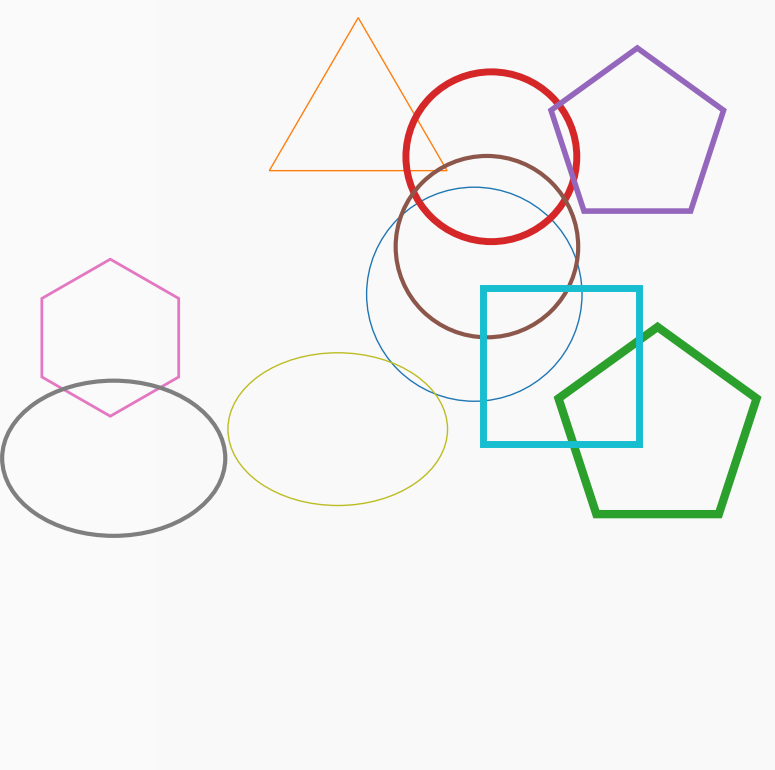[{"shape": "circle", "thickness": 0.5, "radius": 0.69, "center": [0.612, 0.618]}, {"shape": "triangle", "thickness": 0.5, "radius": 0.66, "center": [0.462, 0.845]}, {"shape": "pentagon", "thickness": 3, "radius": 0.67, "center": [0.848, 0.441]}, {"shape": "circle", "thickness": 2.5, "radius": 0.55, "center": [0.634, 0.796]}, {"shape": "pentagon", "thickness": 2, "radius": 0.59, "center": [0.822, 0.821]}, {"shape": "circle", "thickness": 1.5, "radius": 0.59, "center": [0.628, 0.68]}, {"shape": "hexagon", "thickness": 1, "radius": 0.51, "center": [0.142, 0.561]}, {"shape": "oval", "thickness": 1.5, "radius": 0.72, "center": [0.147, 0.405]}, {"shape": "oval", "thickness": 0.5, "radius": 0.71, "center": [0.436, 0.443]}, {"shape": "square", "thickness": 2.5, "radius": 0.51, "center": [0.724, 0.525]}]